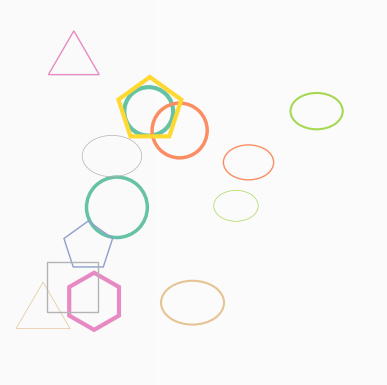[{"shape": "circle", "thickness": 3, "radius": 0.32, "center": [0.384, 0.711]}, {"shape": "circle", "thickness": 2.5, "radius": 0.39, "center": [0.302, 0.462]}, {"shape": "oval", "thickness": 1, "radius": 0.32, "center": [0.641, 0.578]}, {"shape": "circle", "thickness": 2.5, "radius": 0.36, "center": [0.464, 0.661]}, {"shape": "pentagon", "thickness": 1, "radius": 0.33, "center": [0.228, 0.36]}, {"shape": "triangle", "thickness": 1, "radius": 0.38, "center": [0.191, 0.844]}, {"shape": "hexagon", "thickness": 3, "radius": 0.37, "center": [0.243, 0.217]}, {"shape": "oval", "thickness": 1.5, "radius": 0.34, "center": [0.817, 0.711]}, {"shape": "oval", "thickness": 0.5, "radius": 0.29, "center": [0.609, 0.465]}, {"shape": "pentagon", "thickness": 3, "radius": 0.43, "center": [0.387, 0.715]}, {"shape": "triangle", "thickness": 0.5, "radius": 0.4, "center": [0.111, 0.187]}, {"shape": "oval", "thickness": 1.5, "radius": 0.41, "center": [0.497, 0.214]}, {"shape": "oval", "thickness": 0.5, "radius": 0.38, "center": [0.289, 0.595]}, {"shape": "square", "thickness": 1, "radius": 0.33, "center": [0.187, 0.255]}]